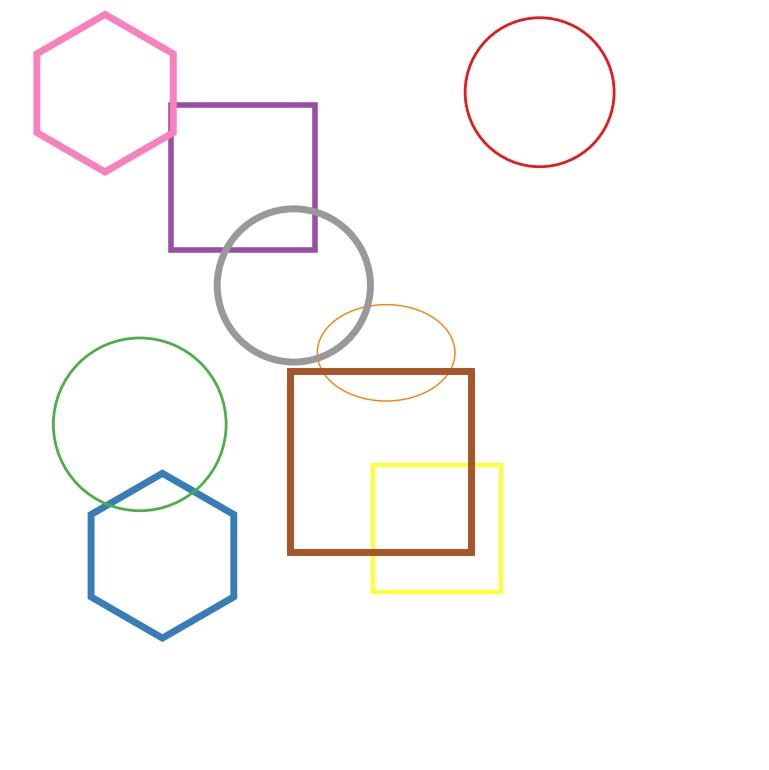[{"shape": "circle", "thickness": 1, "radius": 0.48, "center": [0.701, 0.88]}, {"shape": "hexagon", "thickness": 2.5, "radius": 0.53, "center": [0.211, 0.278]}, {"shape": "circle", "thickness": 1, "radius": 0.56, "center": [0.181, 0.449]}, {"shape": "square", "thickness": 2, "radius": 0.47, "center": [0.316, 0.769]}, {"shape": "oval", "thickness": 0.5, "radius": 0.45, "center": [0.501, 0.542]}, {"shape": "square", "thickness": 1.5, "radius": 0.41, "center": [0.568, 0.314]}, {"shape": "square", "thickness": 2.5, "radius": 0.59, "center": [0.494, 0.401]}, {"shape": "hexagon", "thickness": 2.5, "radius": 0.51, "center": [0.136, 0.879]}, {"shape": "circle", "thickness": 2.5, "radius": 0.5, "center": [0.382, 0.629]}]